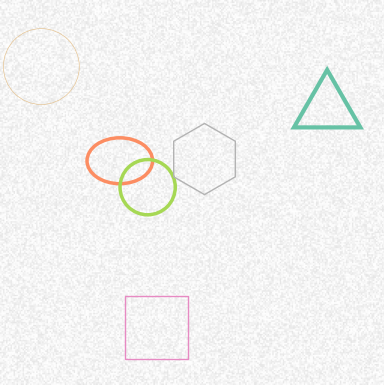[{"shape": "triangle", "thickness": 3, "radius": 0.5, "center": [0.85, 0.719]}, {"shape": "oval", "thickness": 2.5, "radius": 0.43, "center": [0.311, 0.582]}, {"shape": "square", "thickness": 1, "radius": 0.41, "center": [0.406, 0.15]}, {"shape": "circle", "thickness": 2.5, "radius": 0.36, "center": [0.383, 0.514]}, {"shape": "circle", "thickness": 0.5, "radius": 0.49, "center": [0.107, 0.827]}, {"shape": "hexagon", "thickness": 1, "radius": 0.46, "center": [0.531, 0.587]}]